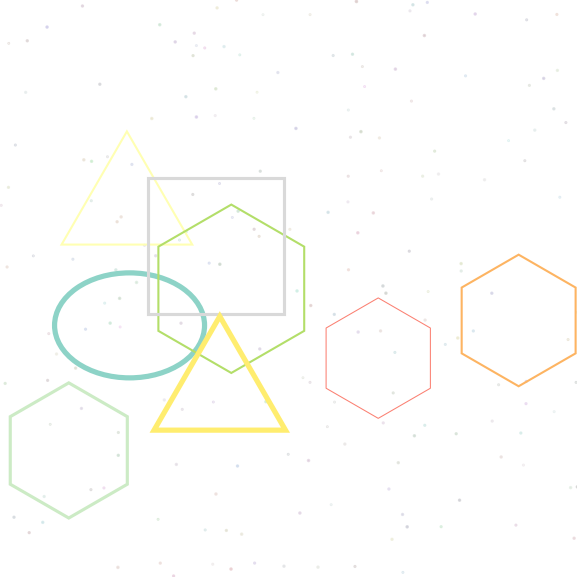[{"shape": "oval", "thickness": 2.5, "radius": 0.65, "center": [0.224, 0.436]}, {"shape": "triangle", "thickness": 1, "radius": 0.65, "center": [0.22, 0.641]}, {"shape": "hexagon", "thickness": 0.5, "radius": 0.52, "center": [0.655, 0.379]}, {"shape": "hexagon", "thickness": 1, "radius": 0.57, "center": [0.898, 0.444]}, {"shape": "hexagon", "thickness": 1, "radius": 0.73, "center": [0.401, 0.499]}, {"shape": "square", "thickness": 1.5, "radius": 0.59, "center": [0.374, 0.574]}, {"shape": "hexagon", "thickness": 1.5, "radius": 0.59, "center": [0.119, 0.219]}, {"shape": "triangle", "thickness": 2.5, "radius": 0.66, "center": [0.381, 0.32]}]